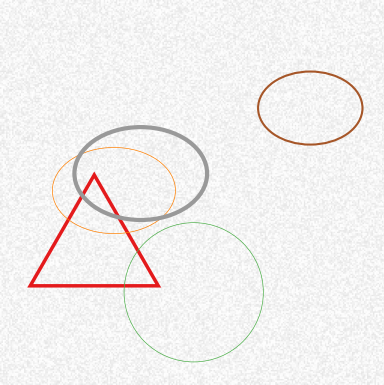[{"shape": "triangle", "thickness": 2.5, "radius": 0.96, "center": [0.245, 0.354]}, {"shape": "circle", "thickness": 0.5, "radius": 0.9, "center": [0.503, 0.241]}, {"shape": "oval", "thickness": 0.5, "radius": 0.8, "center": [0.296, 0.505]}, {"shape": "oval", "thickness": 1.5, "radius": 0.68, "center": [0.806, 0.719]}, {"shape": "oval", "thickness": 3, "radius": 0.86, "center": [0.366, 0.549]}]